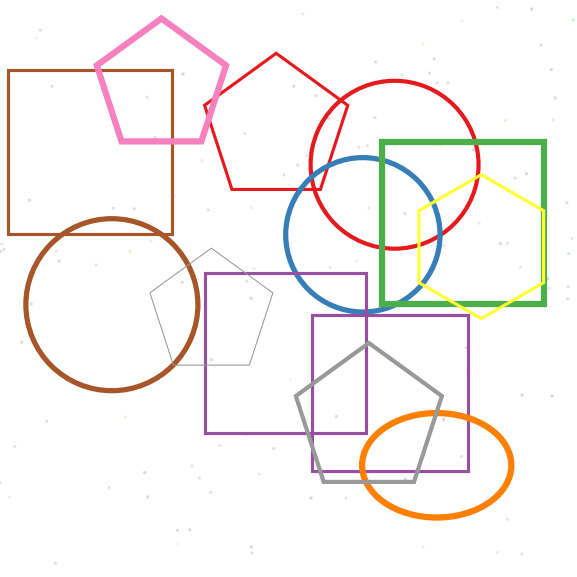[{"shape": "pentagon", "thickness": 1.5, "radius": 0.65, "center": [0.478, 0.777]}, {"shape": "circle", "thickness": 2, "radius": 0.73, "center": [0.683, 0.714]}, {"shape": "circle", "thickness": 2.5, "radius": 0.67, "center": [0.628, 0.593]}, {"shape": "square", "thickness": 3, "radius": 0.7, "center": [0.803, 0.612]}, {"shape": "square", "thickness": 1.5, "radius": 0.67, "center": [0.675, 0.318]}, {"shape": "square", "thickness": 1.5, "radius": 0.69, "center": [0.494, 0.388]}, {"shape": "oval", "thickness": 3, "radius": 0.65, "center": [0.756, 0.193]}, {"shape": "hexagon", "thickness": 1.5, "radius": 0.62, "center": [0.833, 0.572]}, {"shape": "circle", "thickness": 2.5, "radius": 0.74, "center": [0.194, 0.472]}, {"shape": "square", "thickness": 1.5, "radius": 0.71, "center": [0.156, 0.736]}, {"shape": "pentagon", "thickness": 3, "radius": 0.59, "center": [0.28, 0.849]}, {"shape": "pentagon", "thickness": 0.5, "radius": 0.56, "center": [0.366, 0.457]}, {"shape": "pentagon", "thickness": 2, "radius": 0.66, "center": [0.639, 0.272]}]